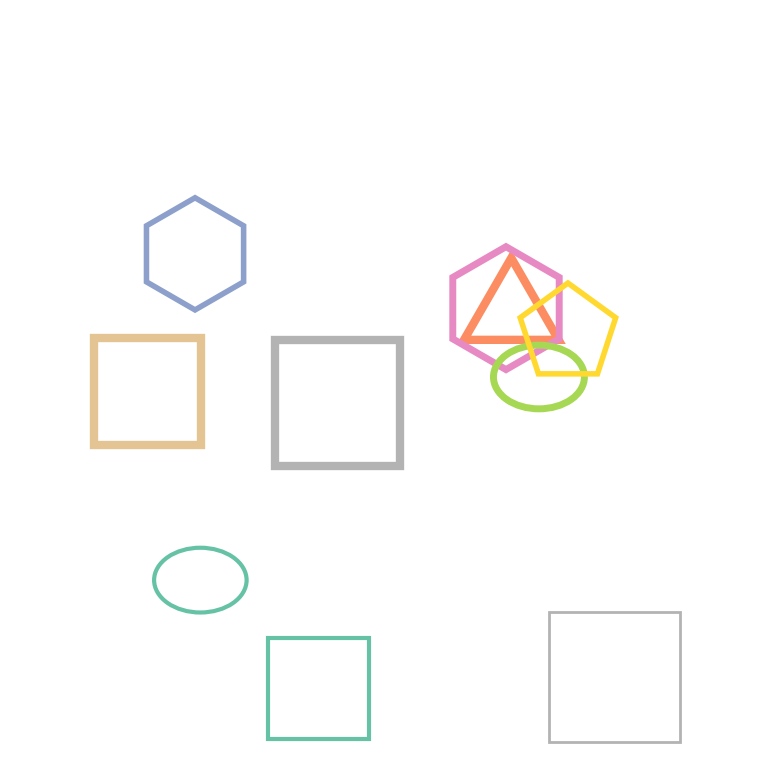[{"shape": "square", "thickness": 1.5, "radius": 0.33, "center": [0.414, 0.105]}, {"shape": "oval", "thickness": 1.5, "radius": 0.3, "center": [0.26, 0.247]}, {"shape": "triangle", "thickness": 3, "radius": 0.35, "center": [0.664, 0.594]}, {"shape": "hexagon", "thickness": 2, "radius": 0.36, "center": [0.253, 0.67]}, {"shape": "hexagon", "thickness": 2.5, "radius": 0.4, "center": [0.657, 0.6]}, {"shape": "oval", "thickness": 2.5, "radius": 0.3, "center": [0.7, 0.51]}, {"shape": "pentagon", "thickness": 2, "radius": 0.33, "center": [0.738, 0.567]}, {"shape": "square", "thickness": 3, "radius": 0.35, "center": [0.192, 0.492]}, {"shape": "square", "thickness": 1, "radius": 0.42, "center": [0.798, 0.121]}, {"shape": "square", "thickness": 3, "radius": 0.41, "center": [0.439, 0.477]}]